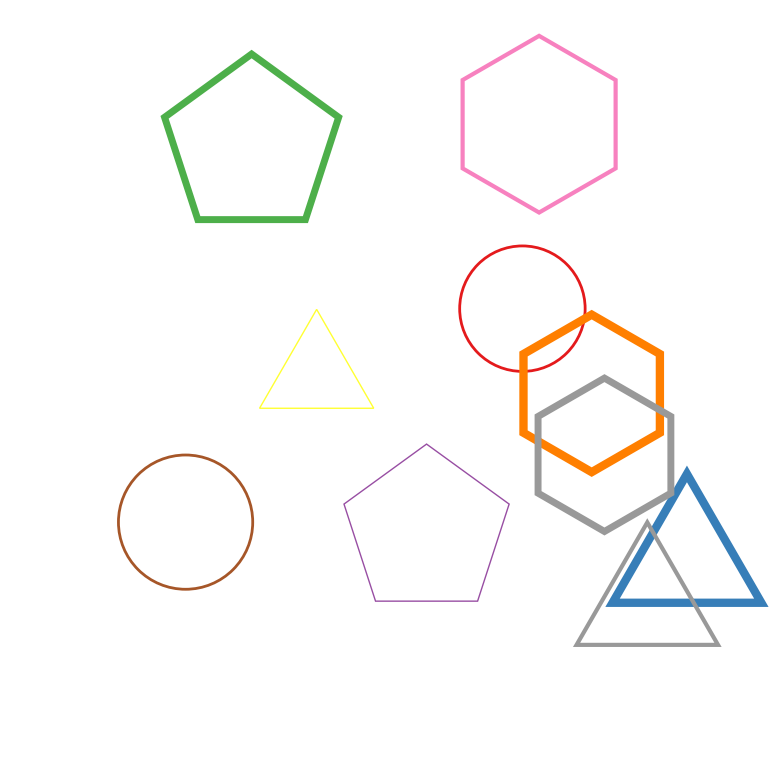[{"shape": "circle", "thickness": 1, "radius": 0.41, "center": [0.678, 0.599]}, {"shape": "triangle", "thickness": 3, "radius": 0.56, "center": [0.892, 0.273]}, {"shape": "pentagon", "thickness": 2.5, "radius": 0.59, "center": [0.327, 0.811]}, {"shape": "pentagon", "thickness": 0.5, "radius": 0.56, "center": [0.554, 0.311]}, {"shape": "hexagon", "thickness": 3, "radius": 0.51, "center": [0.768, 0.489]}, {"shape": "triangle", "thickness": 0.5, "radius": 0.43, "center": [0.411, 0.513]}, {"shape": "circle", "thickness": 1, "radius": 0.44, "center": [0.241, 0.322]}, {"shape": "hexagon", "thickness": 1.5, "radius": 0.57, "center": [0.7, 0.839]}, {"shape": "triangle", "thickness": 1.5, "radius": 0.53, "center": [0.841, 0.216]}, {"shape": "hexagon", "thickness": 2.5, "radius": 0.5, "center": [0.785, 0.409]}]